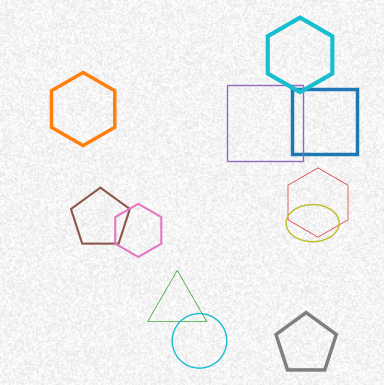[{"shape": "square", "thickness": 2.5, "radius": 0.42, "center": [0.842, 0.685]}, {"shape": "hexagon", "thickness": 2.5, "radius": 0.47, "center": [0.216, 0.717]}, {"shape": "triangle", "thickness": 0.5, "radius": 0.44, "center": [0.46, 0.209]}, {"shape": "hexagon", "thickness": 0.5, "radius": 0.45, "center": [0.826, 0.474]}, {"shape": "square", "thickness": 1, "radius": 0.49, "center": [0.688, 0.68]}, {"shape": "pentagon", "thickness": 1.5, "radius": 0.4, "center": [0.261, 0.432]}, {"shape": "hexagon", "thickness": 1.5, "radius": 0.35, "center": [0.359, 0.402]}, {"shape": "pentagon", "thickness": 2.5, "radius": 0.41, "center": [0.795, 0.106]}, {"shape": "oval", "thickness": 1, "radius": 0.34, "center": [0.812, 0.42]}, {"shape": "hexagon", "thickness": 3, "radius": 0.48, "center": [0.779, 0.857]}, {"shape": "circle", "thickness": 1, "radius": 0.35, "center": [0.518, 0.115]}]